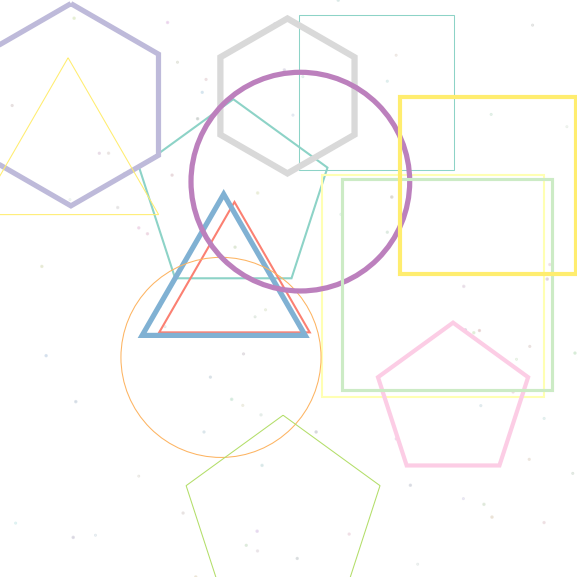[{"shape": "pentagon", "thickness": 1, "radius": 0.86, "center": [0.404, 0.656]}, {"shape": "square", "thickness": 0.5, "radius": 0.67, "center": [0.652, 0.839]}, {"shape": "square", "thickness": 1, "radius": 0.96, "center": [0.749, 0.504]}, {"shape": "hexagon", "thickness": 2.5, "radius": 0.88, "center": [0.123, 0.818]}, {"shape": "triangle", "thickness": 1, "radius": 0.75, "center": [0.406, 0.499]}, {"shape": "triangle", "thickness": 2.5, "radius": 0.81, "center": [0.387, 0.5]}, {"shape": "circle", "thickness": 0.5, "radius": 0.87, "center": [0.383, 0.38]}, {"shape": "pentagon", "thickness": 0.5, "radius": 0.88, "center": [0.49, 0.104]}, {"shape": "pentagon", "thickness": 2, "radius": 0.68, "center": [0.784, 0.304]}, {"shape": "hexagon", "thickness": 3, "radius": 0.67, "center": [0.498, 0.833]}, {"shape": "circle", "thickness": 2.5, "radius": 0.95, "center": [0.52, 0.685]}, {"shape": "square", "thickness": 1.5, "radius": 0.91, "center": [0.774, 0.506]}, {"shape": "square", "thickness": 2, "radius": 0.76, "center": [0.845, 0.678]}, {"shape": "triangle", "thickness": 0.5, "radius": 0.91, "center": [0.118, 0.718]}]